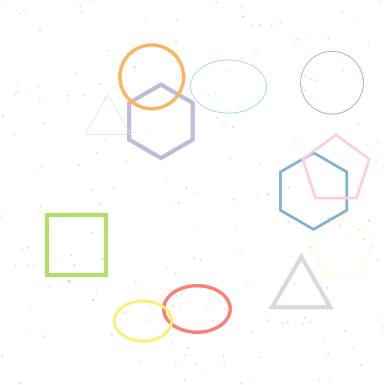[{"shape": "oval", "thickness": 0.5, "radius": 0.49, "center": [0.594, 0.775]}, {"shape": "pentagon", "thickness": 0.5, "radius": 0.42, "center": [0.889, 0.353]}, {"shape": "hexagon", "thickness": 3, "radius": 0.48, "center": [0.418, 0.685]}, {"shape": "oval", "thickness": 2.5, "radius": 0.43, "center": [0.512, 0.197]}, {"shape": "hexagon", "thickness": 2, "radius": 0.5, "center": [0.815, 0.504]}, {"shape": "circle", "thickness": 2.5, "radius": 0.41, "center": [0.394, 0.8]}, {"shape": "square", "thickness": 3, "radius": 0.39, "center": [0.199, 0.363]}, {"shape": "pentagon", "thickness": 2, "radius": 0.45, "center": [0.873, 0.559]}, {"shape": "triangle", "thickness": 3, "radius": 0.44, "center": [0.783, 0.246]}, {"shape": "circle", "thickness": 0.5, "radius": 0.41, "center": [0.862, 0.785]}, {"shape": "triangle", "thickness": 0.5, "radius": 0.34, "center": [0.28, 0.685]}, {"shape": "oval", "thickness": 2, "radius": 0.37, "center": [0.371, 0.166]}]